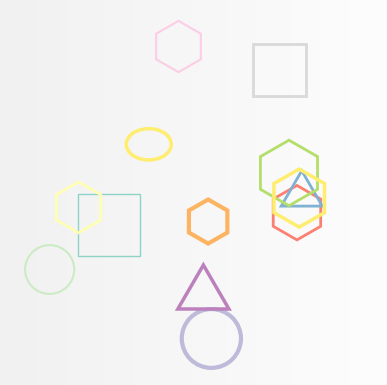[{"shape": "square", "thickness": 1, "radius": 0.4, "center": [0.281, 0.415]}, {"shape": "hexagon", "thickness": 2, "radius": 0.33, "center": [0.203, 0.461]}, {"shape": "circle", "thickness": 3, "radius": 0.38, "center": [0.545, 0.121]}, {"shape": "hexagon", "thickness": 2, "radius": 0.35, "center": [0.766, 0.448]}, {"shape": "triangle", "thickness": 2, "radius": 0.31, "center": [0.779, 0.495]}, {"shape": "hexagon", "thickness": 3, "radius": 0.29, "center": [0.537, 0.425]}, {"shape": "hexagon", "thickness": 2, "radius": 0.43, "center": [0.746, 0.551]}, {"shape": "hexagon", "thickness": 1.5, "radius": 0.33, "center": [0.461, 0.879]}, {"shape": "square", "thickness": 2, "radius": 0.34, "center": [0.721, 0.818]}, {"shape": "triangle", "thickness": 2.5, "radius": 0.38, "center": [0.525, 0.235]}, {"shape": "circle", "thickness": 1.5, "radius": 0.32, "center": [0.128, 0.3]}, {"shape": "oval", "thickness": 2.5, "radius": 0.29, "center": [0.384, 0.625]}, {"shape": "hexagon", "thickness": 2.5, "radius": 0.38, "center": [0.772, 0.486]}]